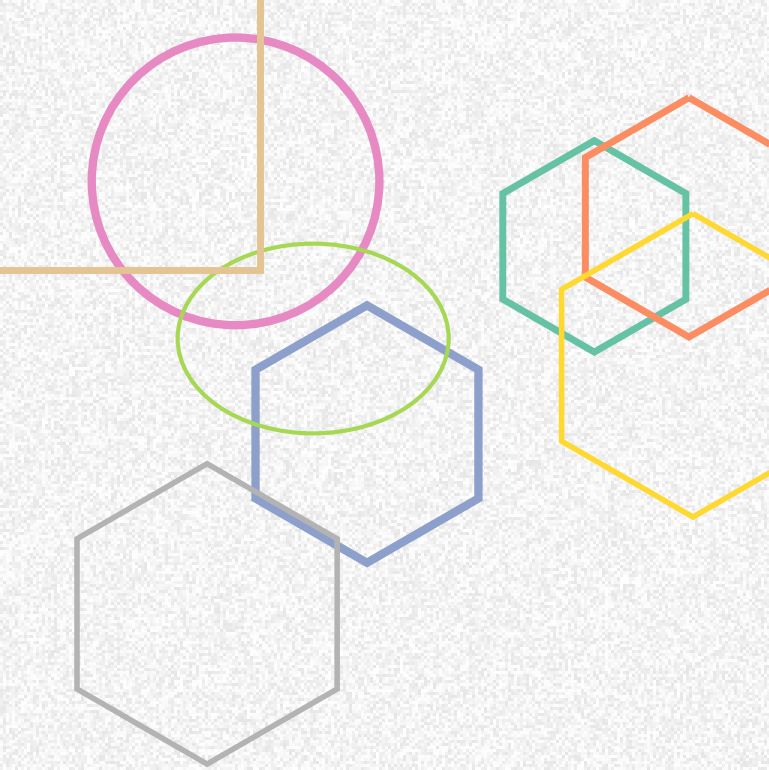[{"shape": "hexagon", "thickness": 2.5, "radius": 0.69, "center": [0.772, 0.68]}, {"shape": "hexagon", "thickness": 2.5, "radius": 0.78, "center": [0.895, 0.718]}, {"shape": "hexagon", "thickness": 3, "radius": 0.84, "center": [0.477, 0.436]}, {"shape": "circle", "thickness": 3, "radius": 0.93, "center": [0.306, 0.764]}, {"shape": "oval", "thickness": 1.5, "radius": 0.88, "center": [0.407, 0.56]}, {"shape": "hexagon", "thickness": 2, "radius": 0.99, "center": [0.9, 0.526]}, {"shape": "square", "thickness": 2.5, "radius": 0.9, "center": [0.159, 0.828]}, {"shape": "hexagon", "thickness": 2, "radius": 0.98, "center": [0.269, 0.203]}]